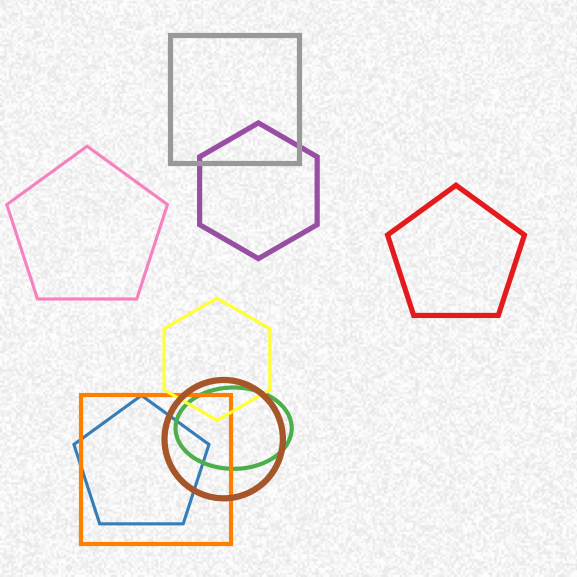[{"shape": "pentagon", "thickness": 2.5, "radius": 0.62, "center": [0.79, 0.554]}, {"shape": "pentagon", "thickness": 1.5, "radius": 0.61, "center": [0.245, 0.192]}, {"shape": "oval", "thickness": 2, "radius": 0.5, "center": [0.405, 0.258]}, {"shape": "hexagon", "thickness": 2.5, "radius": 0.59, "center": [0.447, 0.669]}, {"shape": "square", "thickness": 2, "radius": 0.65, "center": [0.27, 0.186]}, {"shape": "hexagon", "thickness": 1.5, "radius": 0.53, "center": [0.376, 0.377]}, {"shape": "circle", "thickness": 3, "radius": 0.51, "center": [0.387, 0.239]}, {"shape": "pentagon", "thickness": 1.5, "radius": 0.73, "center": [0.151, 0.6]}, {"shape": "square", "thickness": 2.5, "radius": 0.56, "center": [0.406, 0.828]}]